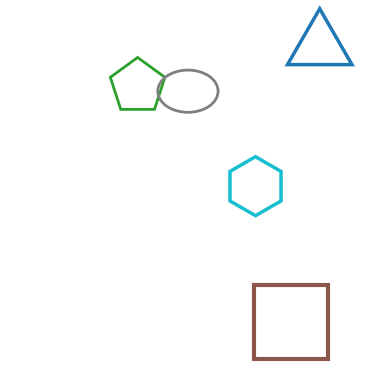[{"shape": "triangle", "thickness": 2.5, "radius": 0.48, "center": [0.83, 0.881]}, {"shape": "pentagon", "thickness": 2, "radius": 0.37, "center": [0.357, 0.776]}, {"shape": "square", "thickness": 3, "radius": 0.48, "center": [0.756, 0.164]}, {"shape": "oval", "thickness": 2, "radius": 0.39, "center": [0.488, 0.763]}, {"shape": "hexagon", "thickness": 2.5, "radius": 0.38, "center": [0.664, 0.516]}]